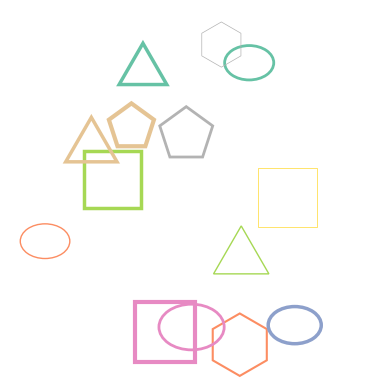[{"shape": "oval", "thickness": 2, "radius": 0.32, "center": [0.647, 0.837]}, {"shape": "triangle", "thickness": 2.5, "radius": 0.36, "center": [0.371, 0.816]}, {"shape": "hexagon", "thickness": 1.5, "radius": 0.41, "center": [0.623, 0.105]}, {"shape": "oval", "thickness": 1, "radius": 0.32, "center": [0.117, 0.374]}, {"shape": "oval", "thickness": 2.5, "radius": 0.34, "center": [0.766, 0.155]}, {"shape": "oval", "thickness": 2, "radius": 0.42, "center": [0.498, 0.151]}, {"shape": "square", "thickness": 3, "radius": 0.39, "center": [0.429, 0.138]}, {"shape": "square", "thickness": 2.5, "radius": 0.37, "center": [0.293, 0.534]}, {"shape": "triangle", "thickness": 1, "radius": 0.41, "center": [0.627, 0.33]}, {"shape": "square", "thickness": 0.5, "radius": 0.38, "center": [0.748, 0.487]}, {"shape": "pentagon", "thickness": 3, "radius": 0.31, "center": [0.341, 0.67]}, {"shape": "triangle", "thickness": 2.5, "radius": 0.38, "center": [0.237, 0.618]}, {"shape": "hexagon", "thickness": 0.5, "radius": 0.29, "center": [0.575, 0.884]}, {"shape": "pentagon", "thickness": 2, "radius": 0.36, "center": [0.484, 0.651]}]